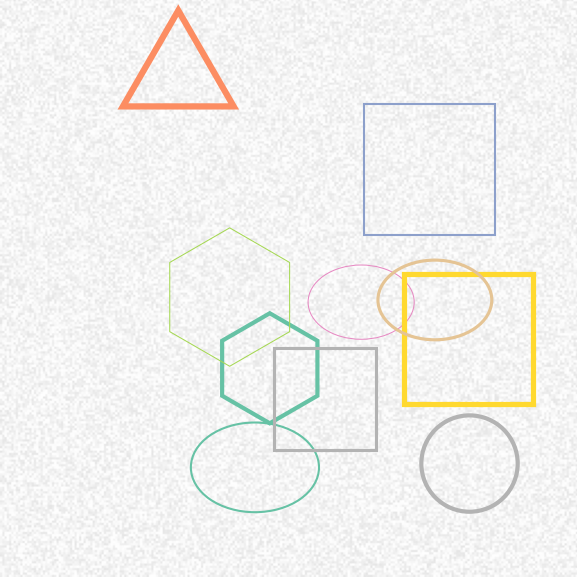[{"shape": "oval", "thickness": 1, "radius": 0.55, "center": [0.441, 0.19]}, {"shape": "hexagon", "thickness": 2, "radius": 0.48, "center": [0.467, 0.361]}, {"shape": "triangle", "thickness": 3, "radius": 0.55, "center": [0.309, 0.87]}, {"shape": "square", "thickness": 1, "radius": 0.56, "center": [0.744, 0.706]}, {"shape": "oval", "thickness": 0.5, "radius": 0.46, "center": [0.625, 0.476]}, {"shape": "hexagon", "thickness": 0.5, "radius": 0.6, "center": [0.398, 0.485]}, {"shape": "square", "thickness": 2.5, "radius": 0.56, "center": [0.812, 0.412]}, {"shape": "oval", "thickness": 1.5, "radius": 0.49, "center": [0.753, 0.48]}, {"shape": "square", "thickness": 1.5, "radius": 0.44, "center": [0.562, 0.309]}, {"shape": "circle", "thickness": 2, "radius": 0.42, "center": [0.813, 0.196]}]